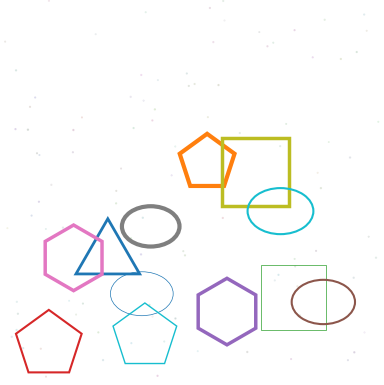[{"shape": "oval", "thickness": 0.5, "radius": 0.41, "center": [0.368, 0.237]}, {"shape": "triangle", "thickness": 2, "radius": 0.48, "center": [0.28, 0.336]}, {"shape": "pentagon", "thickness": 3, "radius": 0.37, "center": [0.538, 0.578]}, {"shape": "square", "thickness": 0.5, "radius": 0.42, "center": [0.763, 0.227]}, {"shape": "pentagon", "thickness": 1.5, "radius": 0.45, "center": [0.127, 0.105]}, {"shape": "hexagon", "thickness": 2.5, "radius": 0.43, "center": [0.59, 0.191]}, {"shape": "oval", "thickness": 1.5, "radius": 0.41, "center": [0.84, 0.216]}, {"shape": "hexagon", "thickness": 2.5, "radius": 0.43, "center": [0.191, 0.33]}, {"shape": "oval", "thickness": 3, "radius": 0.37, "center": [0.391, 0.412]}, {"shape": "square", "thickness": 2.5, "radius": 0.44, "center": [0.663, 0.554]}, {"shape": "oval", "thickness": 1.5, "radius": 0.43, "center": [0.729, 0.452]}, {"shape": "pentagon", "thickness": 1, "radius": 0.43, "center": [0.376, 0.126]}]